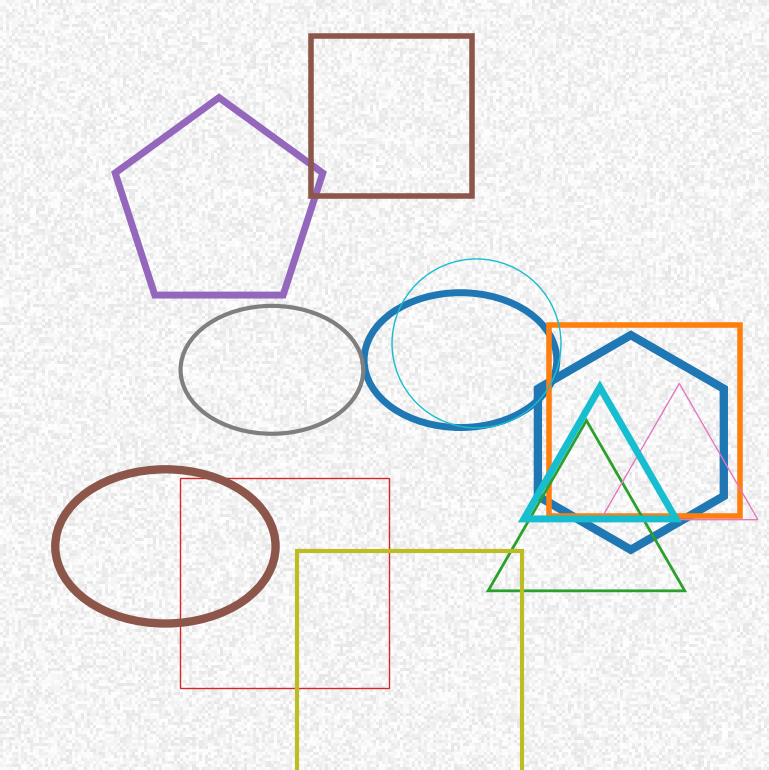[{"shape": "oval", "thickness": 2.5, "radius": 0.63, "center": [0.598, 0.532]}, {"shape": "hexagon", "thickness": 3, "radius": 0.7, "center": [0.819, 0.425]}, {"shape": "square", "thickness": 2, "radius": 0.62, "center": [0.837, 0.454]}, {"shape": "triangle", "thickness": 1, "radius": 0.74, "center": [0.762, 0.306]}, {"shape": "square", "thickness": 0.5, "radius": 0.68, "center": [0.37, 0.243]}, {"shape": "pentagon", "thickness": 2.5, "radius": 0.71, "center": [0.284, 0.731]}, {"shape": "oval", "thickness": 3, "radius": 0.72, "center": [0.215, 0.29]}, {"shape": "square", "thickness": 2, "radius": 0.52, "center": [0.508, 0.849]}, {"shape": "triangle", "thickness": 0.5, "radius": 0.59, "center": [0.882, 0.384]}, {"shape": "oval", "thickness": 1.5, "radius": 0.59, "center": [0.353, 0.52]}, {"shape": "square", "thickness": 1.5, "radius": 0.73, "center": [0.532, 0.139]}, {"shape": "circle", "thickness": 0.5, "radius": 0.55, "center": [0.619, 0.554]}, {"shape": "triangle", "thickness": 2.5, "radius": 0.57, "center": [0.779, 0.383]}]